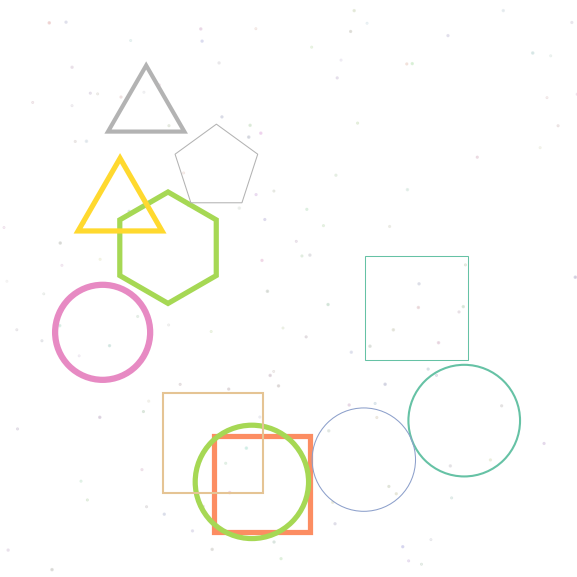[{"shape": "circle", "thickness": 1, "radius": 0.48, "center": [0.804, 0.271]}, {"shape": "square", "thickness": 0.5, "radius": 0.45, "center": [0.722, 0.466]}, {"shape": "square", "thickness": 2.5, "radius": 0.42, "center": [0.454, 0.161]}, {"shape": "circle", "thickness": 0.5, "radius": 0.45, "center": [0.63, 0.203]}, {"shape": "circle", "thickness": 3, "radius": 0.41, "center": [0.178, 0.424]}, {"shape": "hexagon", "thickness": 2.5, "radius": 0.48, "center": [0.291, 0.57]}, {"shape": "circle", "thickness": 2.5, "radius": 0.49, "center": [0.436, 0.165]}, {"shape": "triangle", "thickness": 2.5, "radius": 0.42, "center": [0.208, 0.641]}, {"shape": "square", "thickness": 1, "radius": 0.43, "center": [0.368, 0.232]}, {"shape": "triangle", "thickness": 2, "radius": 0.38, "center": [0.253, 0.809]}, {"shape": "pentagon", "thickness": 0.5, "radius": 0.38, "center": [0.375, 0.709]}]